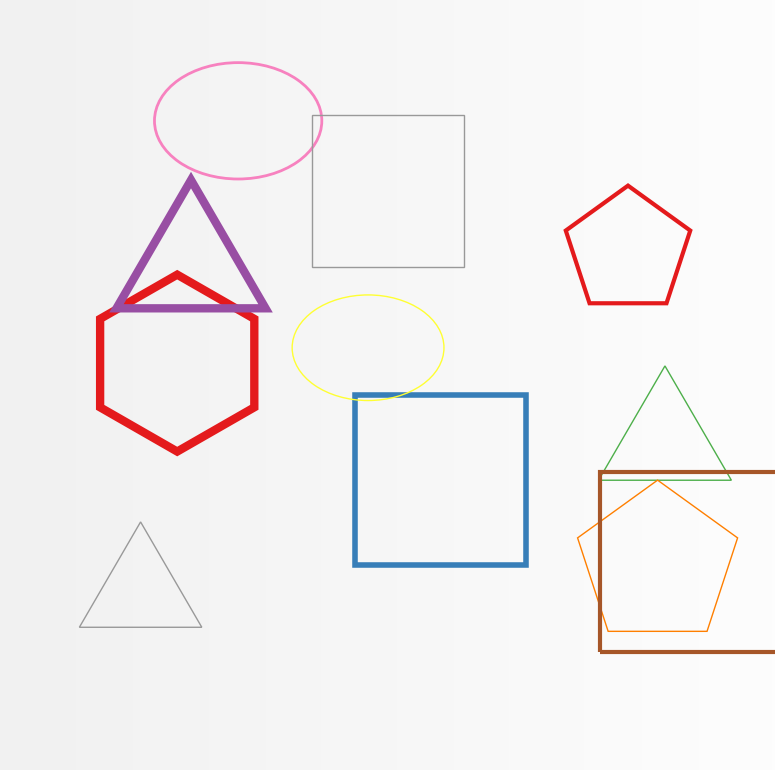[{"shape": "hexagon", "thickness": 3, "radius": 0.57, "center": [0.229, 0.528]}, {"shape": "pentagon", "thickness": 1.5, "radius": 0.42, "center": [0.81, 0.674]}, {"shape": "square", "thickness": 2, "radius": 0.55, "center": [0.568, 0.377]}, {"shape": "triangle", "thickness": 0.5, "radius": 0.49, "center": [0.858, 0.426]}, {"shape": "triangle", "thickness": 3, "radius": 0.56, "center": [0.246, 0.655]}, {"shape": "pentagon", "thickness": 0.5, "radius": 0.54, "center": [0.849, 0.268]}, {"shape": "oval", "thickness": 0.5, "radius": 0.49, "center": [0.475, 0.548]}, {"shape": "square", "thickness": 1.5, "radius": 0.58, "center": [0.891, 0.27]}, {"shape": "oval", "thickness": 1, "radius": 0.54, "center": [0.307, 0.843]}, {"shape": "square", "thickness": 0.5, "radius": 0.49, "center": [0.501, 0.752]}, {"shape": "triangle", "thickness": 0.5, "radius": 0.46, "center": [0.181, 0.231]}]